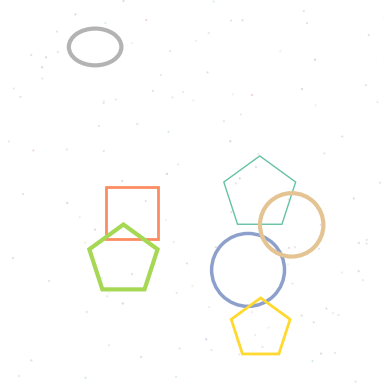[{"shape": "pentagon", "thickness": 1, "radius": 0.49, "center": [0.675, 0.497]}, {"shape": "square", "thickness": 2, "radius": 0.34, "center": [0.344, 0.446]}, {"shape": "circle", "thickness": 2.5, "radius": 0.47, "center": [0.644, 0.299]}, {"shape": "pentagon", "thickness": 3, "radius": 0.47, "center": [0.321, 0.324]}, {"shape": "pentagon", "thickness": 2, "radius": 0.4, "center": [0.677, 0.146]}, {"shape": "circle", "thickness": 3, "radius": 0.41, "center": [0.758, 0.416]}, {"shape": "oval", "thickness": 3, "radius": 0.34, "center": [0.247, 0.878]}]